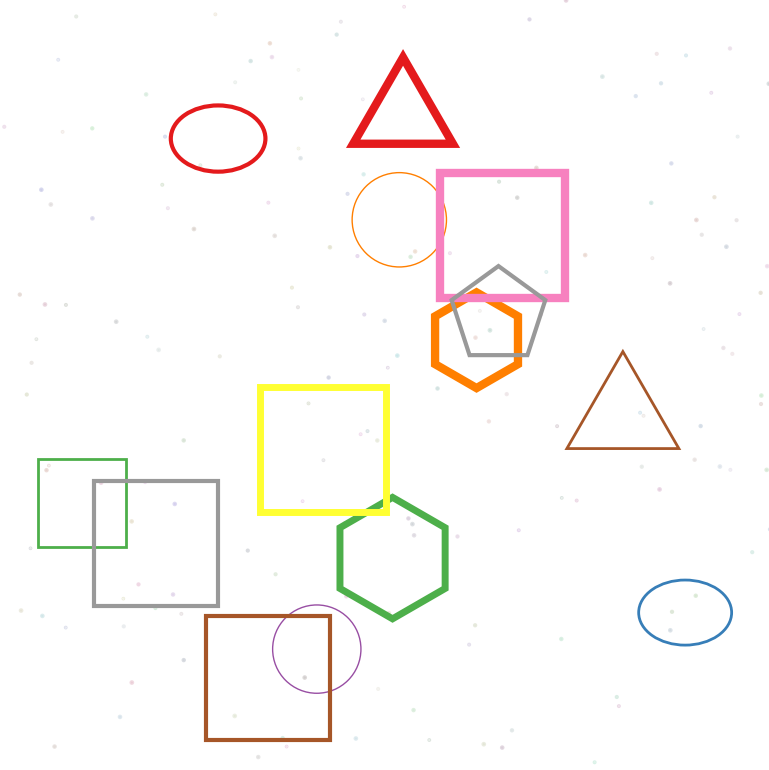[{"shape": "triangle", "thickness": 3, "radius": 0.37, "center": [0.523, 0.851]}, {"shape": "oval", "thickness": 1.5, "radius": 0.31, "center": [0.283, 0.82]}, {"shape": "oval", "thickness": 1, "radius": 0.3, "center": [0.89, 0.204]}, {"shape": "square", "thickness": 1, "radius": 0.29, "center": [0.107, 0.347]}, {"shape": "hexagon", "thickness": 2.5, "radius": 0.39, "center": [0.51, 0.275]}, {"shape": "circle", "thickness": 0.5, "radius": 0.29, "center": [0.411, 0.157]}, {"shape": "circle", "thickness": 0.5, "radius": 0.31, "center": [0.519, 0.715]}, {"shape": "hexagon", "thickness": 3, "radius": 0.31, "center": [0.619, 0.558]}, {"shape": "square", "thickness": 2.5, "radius": 0.41, "center": [0.42, 0.416]}, {"shape": "triangle", "thickness": 1, "radius": 0.42, "center": [0.809, 0.459]}, {"shape": "square", "thickness": 1.5, "radius": 0.4, "center": [0.348, 0.12]}, {"shape": "square", "thickness": 3, "radius": 0.4, "center": [0.653, 0.694]}, {"shape": "pentagon", "thickness": 1.5, "radius": 0.32, "center": [0.647, 0.591]}, {"shape": "square", "thickness": 1.5, "radius": 0.4, "center": [0.203, 0.294]}]